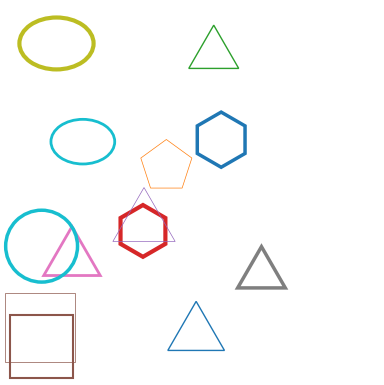[{"shape": "hexagon", "thickness": 2.5, "radius": 0.36, "center": [0.574, 0.637]}, {"shape": "triangle", "thickness": 1, "radius": 0.42, "center": [0.509, 0.132]}, {"shape": "pentagon", "thickness": 0.5, "radius": 0.35, "center": [0.432, 0.568]}, {"shape": "triangle", "thickness": 1, "radius": 0.37, "center": [0.555, 0.86]}, {"shape": "hexagon", "thickness": 3, "radius": 0.34, "center": [0.371, 0.4]}, {"shape": "triangle", "thickness": 0.5, "radius": 0.47, "center": [0.374, 0.419]}, {"shape": "square", "thickness": 1.5, "radius": 0.41, "center": [0.109, 0.1]}, {"shape": "square", "thickness": 0.5, "radius": 0.45, "center": [0.104, 0.149]}, {"shape": "triangle", "thickness": 2, "radius": 0.42, "center": [0.187, 0.327]}, {"shape": "triangle", "thickness": 2.5, "radius": 0.36, "center": [0.679, 0.288]}, {"shape": "oval", "thickness": 3, "radius": 0.48, "center": [0.147, 0.887]}, {"shape": "circle", "thickness": 2.5, "radius": 0.47, "center": [0.108, 0.361]}, {"shape": "oval", "thickness": 2, "radius": 0.41, "center": [0.215, 0.632]}]